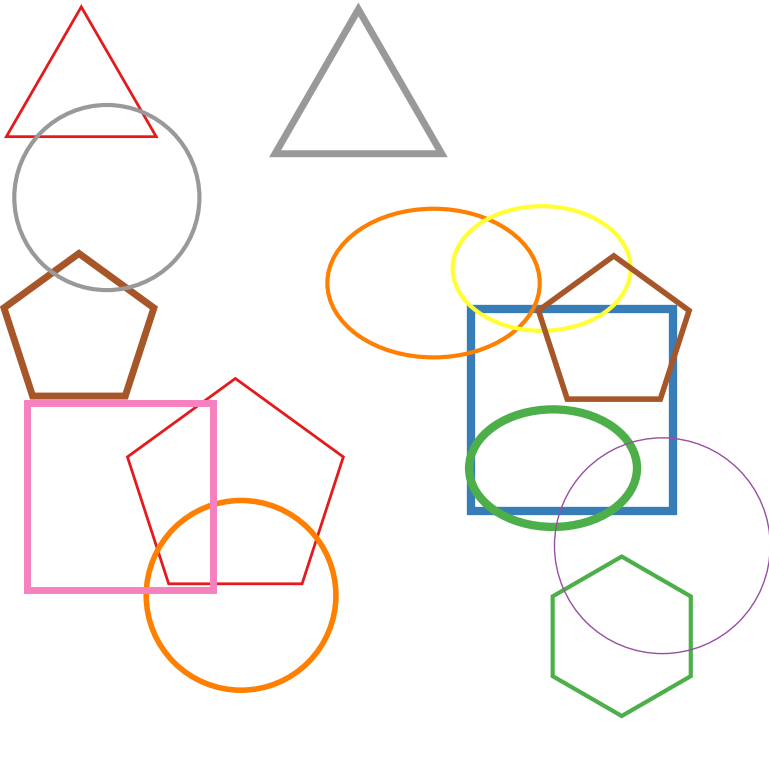[{"shape": "triangle", "thickness": 1, "radius": 0.56, "center": [0.106, 0.879]}, {"shape": "pentagon", "thickness": 1, "radius": 0.74, "center": [0.306, 0.361]}, {"shape": "square", "thickness": 3, "radius": 0.66, "center": [0.743, 0.468]}, {"shape": "hexagon", "thickness": 1.5, "radius": 0.52, "center": [0.807, 0.174]}, {"shape": "oval", "thickness": 3, "radius": 0.55, "center": [0.718, 0.392]}, {"shape": "circle", "thickness": 0.5, "radius": 0.7, "center": [0.86, 0.291]}, {"shape": "circle", "thickness": 2, "radius": 0.62, "center": [0.313, 0.227]}, {"shape": "oval", "thickness": 1.5, "radius": 0.69, "center": [0.563, 0.632]}, {"shape": "oval", "thickness": 1.5, "radius": 0.58, "center": [0.703, 0.651]}, {"shape": "pentagon", "thickness": 2, "radius": 0.51, "center": [0.797, 0.565]}, {"shape": "pentagon", "thickness": 2.5, "radius": 0.51, "center": [0.102, 0.568]}, {"shape": "square", "thickness": 2.5, "radius": 0.61, "center": [0.156, 0.355]}, {"shape": "triangle", "thickness": 2.5, "radius": 0.62, "center": [0.465, 0.863]}, {"shape": "circle", "thickness": 1.5, "radius": 0.6, "center": [0.139, 0.743]}]